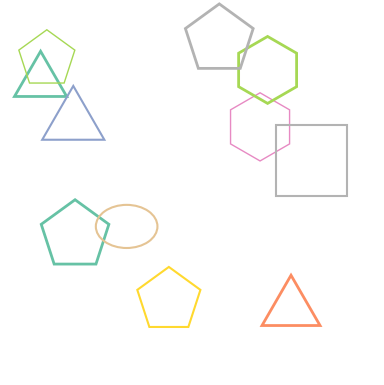[{"shape": "triangle", "thickness": 2, "radius": 0.39, "center": [0.105, 0.789]}, {"shape": "pentagon", "thickness": 2, "radius": 0.46, "center": [0.195, 0.389]}, {"shape": "triangle", "thickness": 2, "radius": 0.44, "center": [0.756, 0.198]}, {"shape": "triangle", "thickness": 1.5, "radius": 0.47, "center": [0.19, 0.684]}, {"shape": "hexagon", "thickness": 1, "radius": 0.44, "center": [0.675, 0.67]}, {"shape": "pentagon", "thickness": 1, "radius": 0.38, "center": [0.122, 0.846]}, {"shape": "hexagon", "thickness": 2, "radius": 0.43, "center": [0.695, 0.818]}, {"shape": "pentagon", "thickness": 1.5, "radius": 0.43, "center": [0.439, 0.22]}, {"shape": "oval", "thickness": 1.5, "radius": 0.4, "center": [0.329, 0.412]}, {"shape": "square", "thickness": 1.5, "radius": 0.46, "center": [0.808, 0.583]}, {"shape": "pentagon", "thickness": 2, "radius": 0.46, "center": [0.57, 0.897]}]